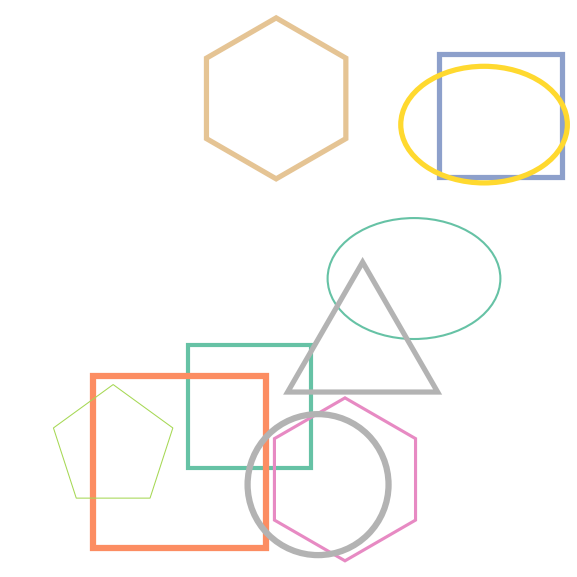[{"shape": "square", "thickness": 2, "radius": 0.53, "center": [0.432, 0.295]}, {"shape": "oval", "thickness": 1, "radius": 0.75, "center": [0.717, 0.517]}, {"shape": "square", "thickness": 3, "radius": 0.75, "center": [0.311, 0.199]}, {"shape": "square", "thickness": 2.5, "radius": 0.53, "center": [0.867, 0.799]}, {"shape": "hexagon", "thickness": 1.5, "radius": 0.71, "center": [0.597, 0.169]}, {"shape": "pentagon", "thickness": 0.5, "radius": 0.54, "center": [0.196, 0.225]}, {"shape": "oval", "thickness": 2.5, "radius": 0.72, "center": [0.838, 0.783]}, {"shape": "hexagon", "thickness": 2.5, "radius": 0.7, "center": [0.478, 0.829]}, {"shape": "triangle", "thickness": 2.5, "radius": 0.75, "center": [0.628, 0.395]}, {"shape": "circle", "thickness": 3, "radius": 0.61, "center": [0.551, 0.16]}]